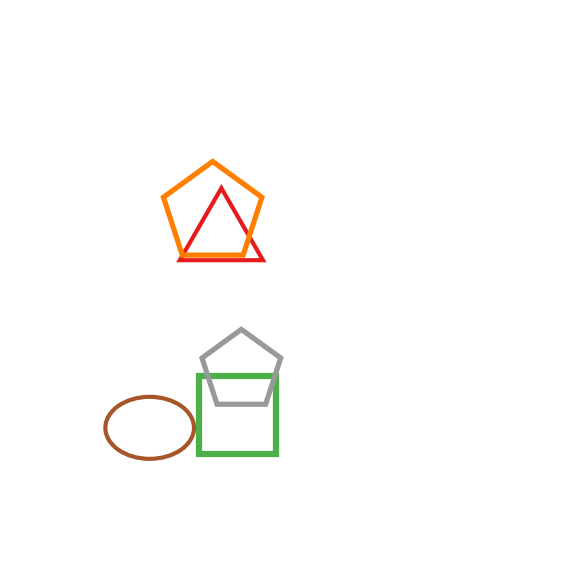[{"shape": "triangle", "thickness": 2, "radius": 0.42, "center": [0.383, 0.59]}, {"shape": "square", "thickness": 3, "radius": 0.34, "center": [0.411, 0.281]}, {"shape": "pentagon", "thickness": 2.5, "radius": 0.45, "center": [0.368, 0.63]}, {"shape": "oval", "thickness": 2, "radius": 0.38, "center": [0.259, 0.258]}, {"shape": "pentagon", "thickness": 2.5, "radius": 0.36, "center": [0.418, 0.357]}]